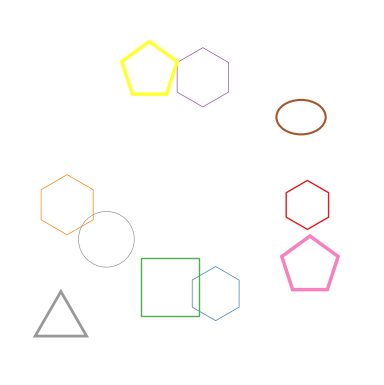[{"shape": "hexagon", "thickness": 1, "radius": 0.32, "center": [0.798, 0.468]}, {"shape": "hexagon", "thickness": 0.5, "radius": 0.35, "center": [0.56, 0.237]}, {"shape": "square", "thickness": 1, "radius": 0.38, "center": [0.441, 0.256]}, {"shape": "hexagon", "thickness": 0.5, "radius": 0.38, "center": [0.527, 0.799]}, {"shape": "hexagon", "thickness": 0.5, "radius": 0.39, "center": [0.174, 0.468]}, {"shape": "pentagon", "thickness": 2.5, "radius": 0.38, "center": [0.388, 0.817]}, {"shape": "oval", "thickness": 1.5, "radius": 0.32, "center": [0.782, 0.696]}, {"shape": "pentagon", "thickness": 2.5, "radius": 0.38, "center": [0.805, 0.31]}, {"shape": "circle", "thickness": 0.5, "radius": 0.36, "center": [0.276, 0.379]}, {"shape": "triangle", "thickness": 2, "radius": 0.39, "center": [0.158, 0.166]}]